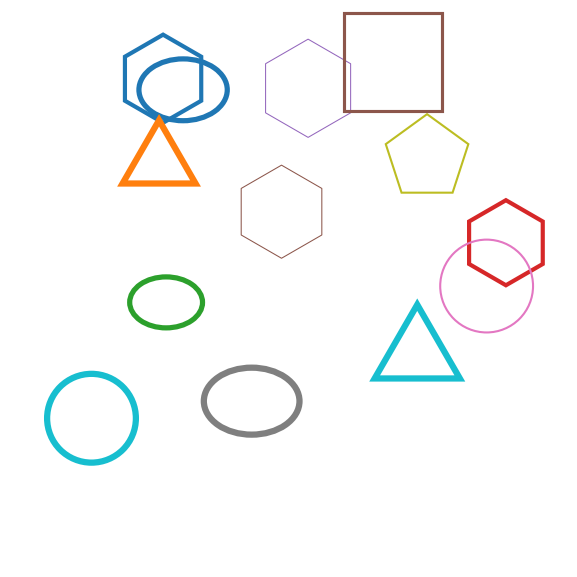[{"shape": "hexagon", "thickness": 2, "radius": 0.38, "center": [0.282, 0.863]}, {"shape": "oval", "thickness": 2.5, "radius": 0.38, "center": [0.317, 0.844]}, {"shape": "triangle", "thickness": 3, "radius": 0.36, "center": [0.275, 0.718]}, {"shape": "oval", "thickness": 2.5, "radius": 0.32, "center": [0.288, 0.476]}, {"shape": "hexagon", "thickness": 2, "radius": 0.37, "center": [0.876, 0.579]}, {"shape": "hexagon", "thickness": 0.5, "radius": 0.43, "center": [0.534, 0.846]}, {"shape": "square", "thickness": 1.5, "radius": 0.43, "center": [0.681, 0.892]}, {"shape": "hexagon", "thickness": 0.5, "radius": 0.4, "center": [0.487, 0.633]}, {"shape": "circle", "thickness": 1, "radius": 0.4, "center": [0.843, 0.504]}, {"shape": "oval", "thickness": 3, "radius": 0.41, "center": [0.436, 0.304]}, {"shape": "pentagon", "thickness": 1, "radius": 0.38, "center": [0.739, 0.726]}, {"shape": "circle", "thickness": 3, "radius": 0.38, "center": [0.158, 0.275]}, {"shape": "triangle", "thickness": 3, "radius": 0.43, "center": [0.723, 0.386]}]